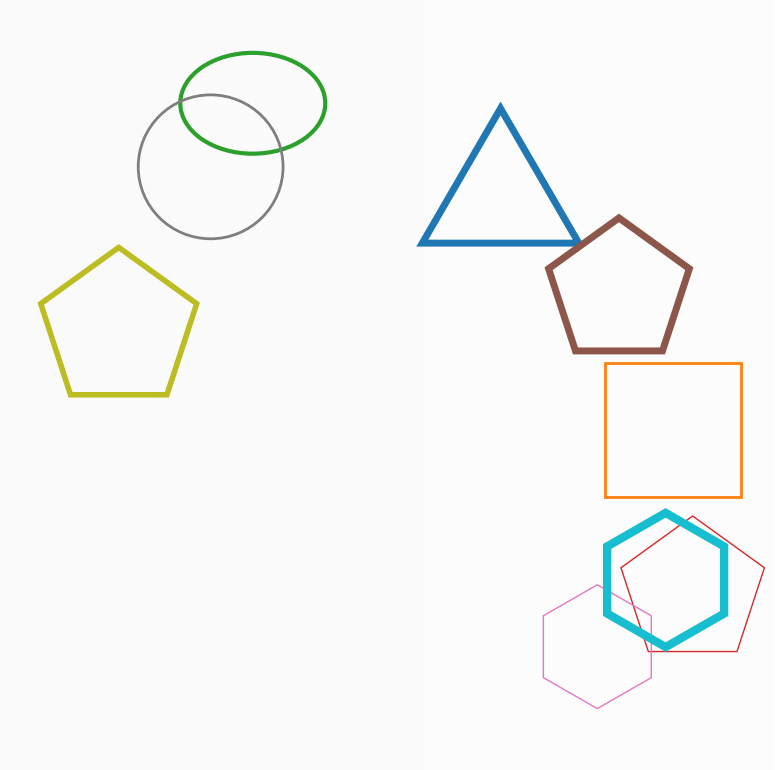[{"shape": "triangle", "thickness": 2.5, "radius": 0.58, "center": [0.646, 0.743]}, {"shape": "square", "thickness": 1, "radius": 0.44, "center": [0.868, 0.441]}, {"shape": "oval", "thickness": 1.5, "radius": 0.47, "center": [0.326, 0.866]}, {"shape": "pentagon", "thickness": 0.5, "radius": 0.49, "center": [0.894, 0.233]}, {"shape": "pentagon", "thickness": 2.5, "radius": 0.48, "center": [0.799, 0.622]}, {"shape": "hexagon", "thickness": 0.5, "radius": 0.4, "center": [0.771, 0.16]}, {"shape": "circle", "thickness": 1, "radius": 0.47, "center": [0.272, 0.783]}, {"shape": "pentagon", "thickness": 2, "radius": 0.53, "center": [0.153, 0.573]}, {"shape": "hexagon", "thickness": 3, "radius": 0.44, "center": [0.859, 0.247]}]